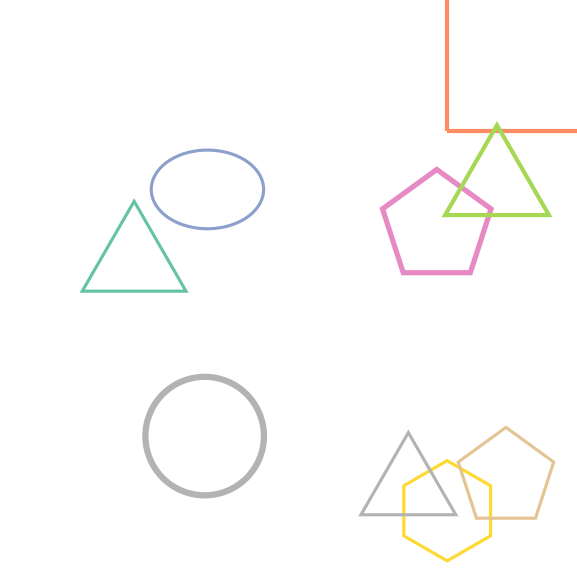[{"shape": "triangle", "thickness": 1.5, "radius": 0.52, "center": [0.232, 0.547]}, {"shape": "square", "thickness": 2, "radius": 0.57, "center": [0.889, 0.887]}, {"shape": "oval", "thickness": 1.5, "radius": 0.49, "center": [0.359, 0.671]}, {"shape": "pentagon", "thickness": 2.5, "radius": 0.49, "center": [0.756, 0.607]}, {"shape": "triangle", "thickness": 2, "radius": 0.52, "center": [0.861, 0.679]}, {"shape": "hexagon", "thickness": 1.5, "radius": 0.43, "center": [0.774, 0.115]}, {"shape": "pentagon", "thickness": 1.5, "radius": 0.43, "center": [0.876, 0.172]}, {"shape": "circle", "thickness": 3, "radius": 0.51, "center": [0.354, 0.244]}, {"shape": "triangle", "thickness": 1.5, "radius": 0.47, "center": [0.707, 0.155]}]